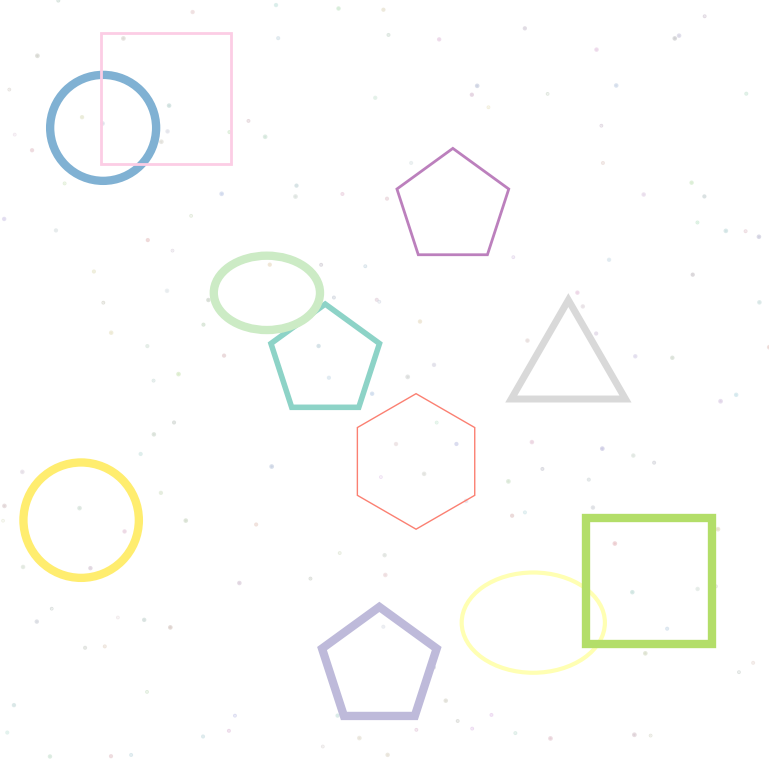[{"shape": "pentagon", "thickness": 2, "radius": 0.37, "center": [0.422, 0.531]}, {"shape": "oval", "thickness": 1.5, "radius": 0.46, "center": [0.693, 0.191]}, {"shape": "pentagon", "thickness": 3, "radius": 0.39, "center": [0.493, 0.134]}, {"shape": "hexagon", "thickness": 0.5, "radius": 0.44, "center": [0.54, 0.401]}, {"shape": "circle", "thickness": 3, "radius": 0.34, "center": [0.134, 0.834]}, {"shape": "square", "thickness": 3, "radius": 0.41, "center": [0.843, 0.245]}, {"shape": "square", "thickness": 1, "radius": 0.42, "center": [0.215, 0.872]}, {"shape": "triangle", "thickness": 2.5, "radius": 0.43, "center": [0.738, 0.525]}, {"shape": "pentagon", "thickness": 1, "radius": 0.38, "center": [0.588, 0.731]}, {"shape": "oval", "thickness": 3, "radius": 0.34, "center": [0.347, 0.62]}, {"shape": "circle", "thickness": 3, "radius": 0.37, "center": [0.105, 0.324]}]